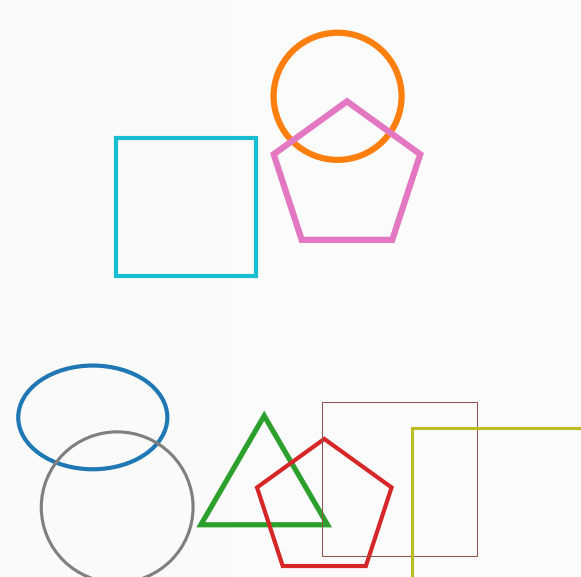[{"shape": "oval", "thickness": 2, "radius": 0.64, "center": [0.16, 0.276]}, {"shape": "circle", "thickness": 3, "radius": 0.55, "center": [0.581, 0.832]}, {"shape": "triangle", "thickness": 2.5, "radius": 0.63, "center": [0.455, 0.153]}, {"shape": "pentagon", "thickness": 2, "radius": 0.61, "center": [0.558, 0.117]}, {"shape": "square", "thickness": 0.5, "radius": 0.67, "center": [0.687, 0.17]}, {"shape": "pentagon", "thickness": 3, "radius": 0.66, "center": [0.597, 0.691]}, {"shape": "circle", "thickness": 1.5, "radius": 0.65, "center": [0.202, 0.121]}, {"shape": "square", "thickness": 1.5, "radius": 0.74, "center": [0.858, 0.11]}, {"shape": "square", "thickness": 2, "radius": 0.6, "center": [0.32, 0.641]}]